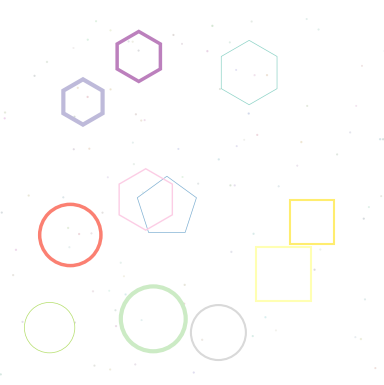[{"shape": "hexagon", "thickness": 0.5, "radius": 0.42, "center": [0.647, 0.812]}, {"shape": "square", "thickness": 1.5, "radius": 0.35, "center": [0.736, 0.289]}, {"shape": "hexagon", "thickness": 3, "radius": 0.29, "center": [0.215, 0.735]}, {"shape": "circle", "thickness": 2.5, "radius": 0.4, "center": [0.183, 0.39]}, {"shape": "pentagon", "thickness": 0.5, "radius": 0.4, "center": [0.433, 0.461]}, {"shape": "circle", "thickness": 0.5, "radius": 0.33, "center": [0.129, 0.149]}, {"shape": "hexagon", "thickness": 1, "radius": 0.4, "center": [0.379, 0.482]}, {"shape": "circle", "thickness": 1.5, "radius": 0.36, "center": [0.567, 0.136]}, {"shape": "hexagon", "thickness": 2.5, "radius": 0.32, "center": [0.36, 0.853]}, {"shape": "circle", "thickness": 3, "radius": 0.42, "center": [0.398, 0.172]}, {"shape": "square", "thickness": 1.5, "radius": 0.29, "center": [0.811, 0.422]}]